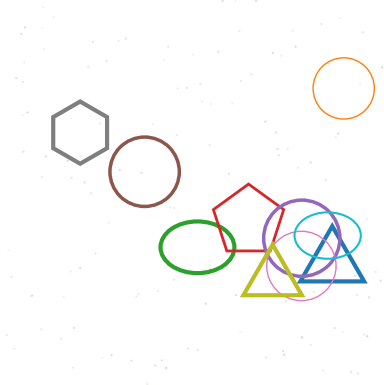[{"shape": "triangle", "thickness": 3, "radius": 0.48, "center": [0.863, 0.317]}, {"shape": "circle", "thickness": 1, "radius": 0.4, "center": [0.893, 0.77]}, {"shape": "oval", "thickness": 3, "radius": 0.48, "center": [0.513, 0.358]}, {"shape": "pentagon", "thickness": 2, "radius": 0.48, "center": [0.646, 0.426]}, {"shape": "circle", "thickness": 2.5, "radius": 0.49, "center": [0.784, 0.381]}, {"shape": "circle", "thickness": 2.5, "radius": 0.45, "center": [0.376, 0.554]}, {"shape": "circle", "thickness": 1, "radius": 0.45, "center": [0.783, 0.309]}, {"shape": "hexagon", "thickness": 3, "radius": 0.4, "center": [0.208, 0.655]}, {"shape": "triangle", "thickness": 3, "radius": 0.44, "center": [0.708, 0.277]}, {"shape": "oval", "thickness": 1.5, "radius": 0.43, "center": [0.851, 0.388]}]